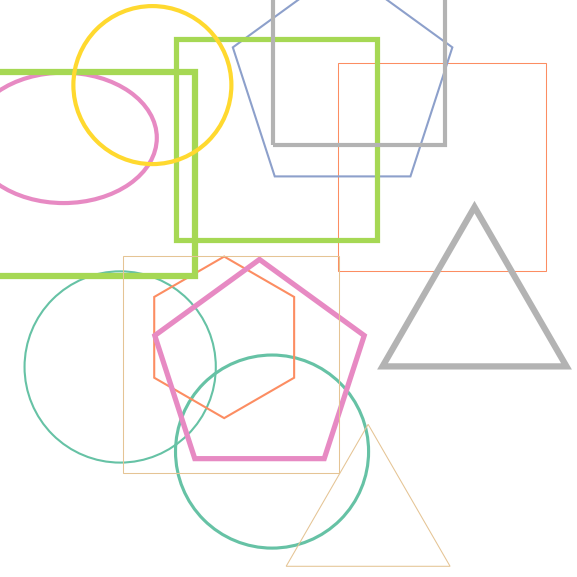[{"shape": "circle", "thickness": 1.5, "radius": 0.84, "center": [0.471, 0.217]}, {"shape": "circle", "thickness": 1, "radius": 0.83, "center": [0.208, 0.364]}, {"shape": "hexagon", "thickness": 1, "radius": 0.7, "center": [0.388, 0.415]}, {"shape": "square", "thickness": 0.5, "radius": 0.9, "center": [0.766, 0.71]}, {"shape": "pentagon", "thickness": 1, "radius": 1.0, "center": [0.593, 0.855]}, {"shape": "oval", "thickness": 2, "radius": 0.81, "center": [0.11, 0.76]}, {"shape": "pentagon", "thickness": 2.5, "radius": 0.95, "center": [0.449, 0.359]}, {"shape": "square", "thickness": 3, "radius": 0.88, "center": [0.161, 0.698]}, {"shape": "square", "thickness": 2.5, "radius": 0.87, "center": [0.478, 0.758]}, {"shape": "circle", "thickness": 2, "radius": 0.68, "center": [0.264, 0.852]}, {"shape": "square", "thickness": 0.5, "radius": 0.94, "center": [0.4, 0.369]}, {"shape": "triangle", "thickness": 0.5, "radius": 0.82, "center": [0.637, 0.1]}, {"shape": "triangle", "thickness": 3, "radius": 0.92, "center": [0.822, 0.457]}, {"shape": "square", "thickness": 2, "radius": 0.74, "center": [0.622, 0.896]}]